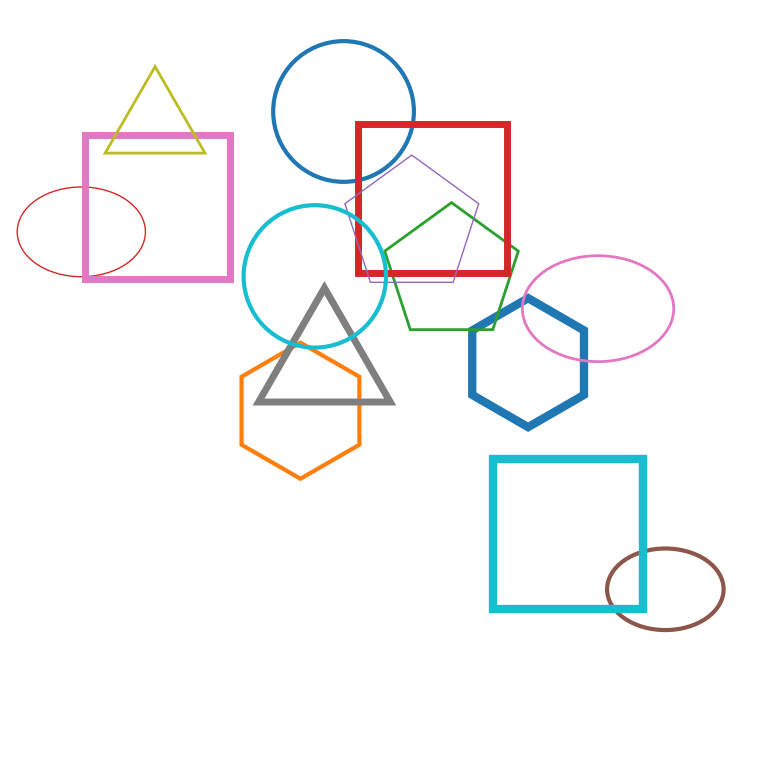[{"shape": "circle", "thickness": 1.5, "radius": 0.46, "center": [0.446, 0.855]}, {"shape": "hexagon", "thickness": 3, "radius": 0.42, "center": [0.686, 0.529]}, {"shape": "hexagon", "thickness": 1.5, "radius": 0.44, "center": [0.39, 0.467]}, {"shape": "pentagon", "thickness": 1, "radius": 0.46, "center": [0.586, 0.646]}, {"shape": "square", "thickness": 2.5, "radius": 0.48, "center": [0.562, 0.742]}, {"shape": "oval", "thickness": 0.5, "radius": 0.42, "center": [0.106, 0.699]}, {"shape": "pentagon", "thickness": 0.5, "radius": 0.46, "center": [0.535, 0.707]}, {"shape": "oval", "thickness": 1.5, "radius": 0.38, "center": [0.864, 0.235]}, {"shape": "oval", "thickness": 1, "radius": 0.49, "center": [0.777, 0.599]}, {"shape": "square", "thickness": 2.5, "radius": 0.47, "center": [0.205, 0.731]}, {"shape": "triangle", "thickness": 2.5, "radius": 0.49, "center": [0.421, 0.527]}, {"shape": "triangle", "thickness": 1, "radius": 0.37, "center": [0.201, 0.839]}, {"shape": "circle", "thickness": 1.5, "radius": 0.46, "center": [0.409, 0.641]}, {"shape": "square", "thickness": 3, "radius": 0.49, "center": [0.737, 0.307]}]